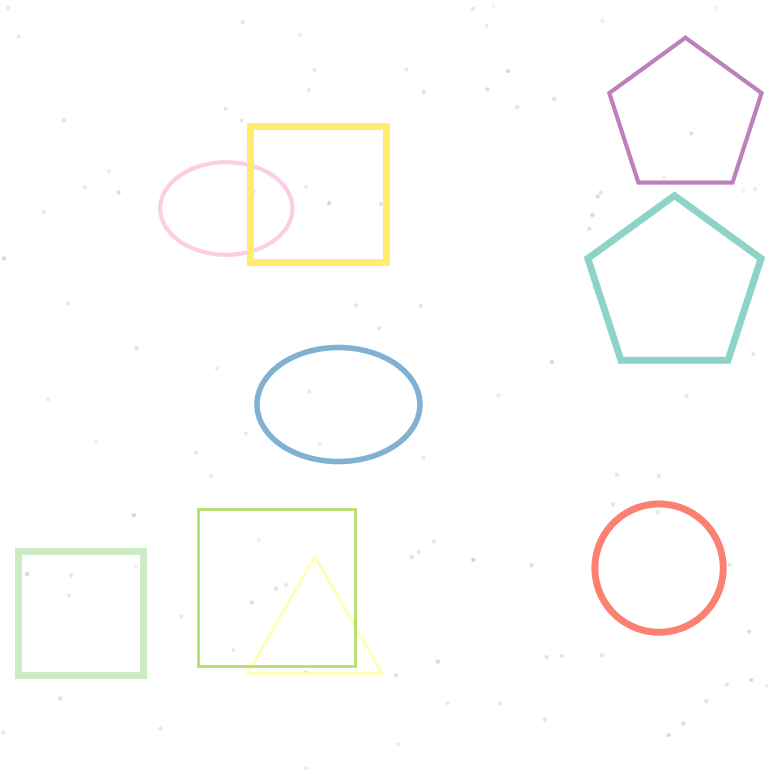[{"shape": "pentagon", "thickness": 2.5, "radius": 0.59, "center": [0.876, 0.628]}, {"shape": "triangle", "thickness": 1, "radius": 0.51, "center": [0.409, 0.176]}, {"shape": "circle", "thickness": 2.5, "radius": 0.42, "center": [0.856, 0.262]}, {"shape": "oval", "thickness": 2, "radius": 0.53, "center": [0.44, 0.475]}, {"shape": "square", "thickness": 1, "radius": 0.51, "center": [0.359, 0.237]}, {"shape": "oval", "thickness": 1.5, "radius": 0.43, "center": [0.294, 0.729]}, {"shape": "pentagon", "thickness": 1.5, "radius": 0.52, "center": [0.89, 0.847]}, {"shape": "square", "thickness": 2.5, "radius": 0.4, "center": [0.104, 0.204]}, {"shape": "square", "thickness": 2.5, "radius": 0.44, "center": [0.413, 0.748]}]